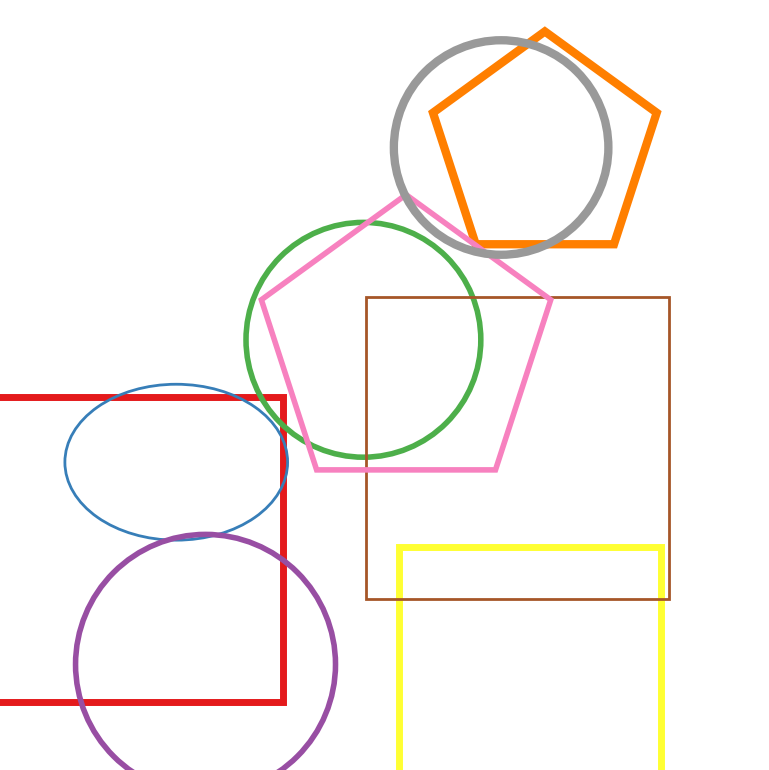[{"shape": "square", "thickness": 2.5, "radius": 0.99, "center": [0.169, 0.286]}, {"shape": "oval", "thickness": 1, "radius": 0.72, "center": [0.229, 0.4]}, {"shape": "circle", "thickness": 2, "radius": 0.76, "center": [0.472, 0.559]}, {"shape": "circle", "thickness": 2, "radius": 0.84, "center": [0.267, 0.137]}, {"shape": "pentagon", "thickness": 3, "radius": 0.76, "center": [0.708, 0.806]}, {"shape": "square", "thickness": 2.5, "radius": 0.85, "center": [0.688, 0.12]}, {"shape": "square", "thickness": 1, "radius": 0.98, "center": [0.672, 0.418]}, {"shape": "pentagon", "thickness": 2, "radius": 0.99, "center": [0.527, 0.55]}, {"shape": "circle", "thickness": 3, "radius": 0.7, "center": [0.651, 0.808]}]